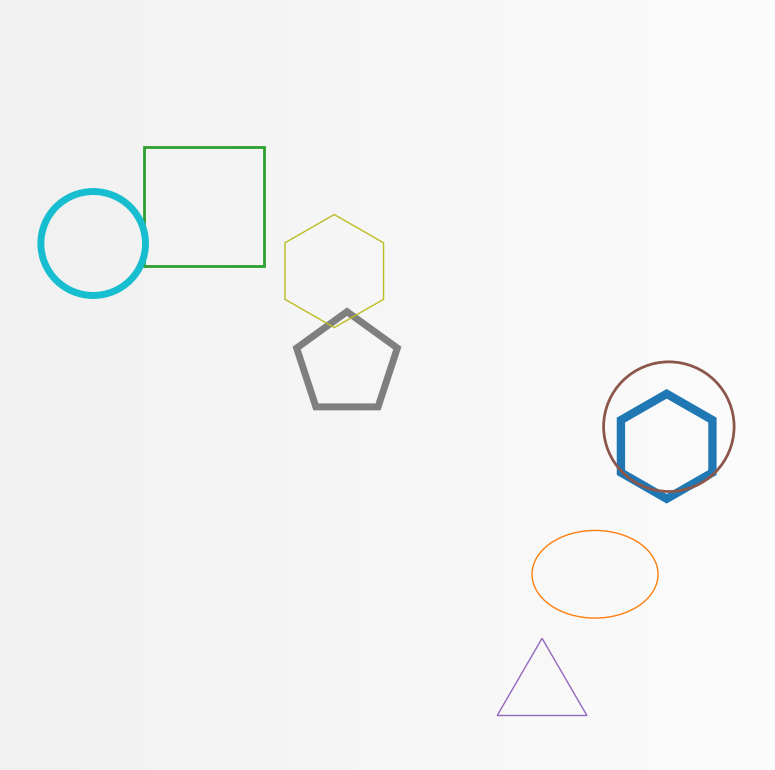[{"shape": "hexagon", "thickness": 3, "radius": 0.34, "center": [0.86, 0.42]}, {"shape": "oval", "thickness": 0.5, "radius": 0.41, "center": [0.768, 0.254]}, {"shape": "square", "thickness": 1, "radius": 0.39, "center": [0.264, 0.732]}, {"shape": "triangle", "thickness": 0.5, "radius": 0.33, "center": [0.699, 0.104]}, {"shape": "circle", "thickness": 1, "radius": 0.42, "center": [0.863, 0.446]}, {"shape": "pentagon", "thickness": 2.5, "radius": 0.34, "center": [0.448, 0.527]}, {"shape": "hexagon", "thickness": 0.5, "radius": 0.37, "center": [0.431, 0.648]}, {"shape": "circle", "thickness": 2.5, "radius": 0.34, "center": [0.12, 0.684]}]